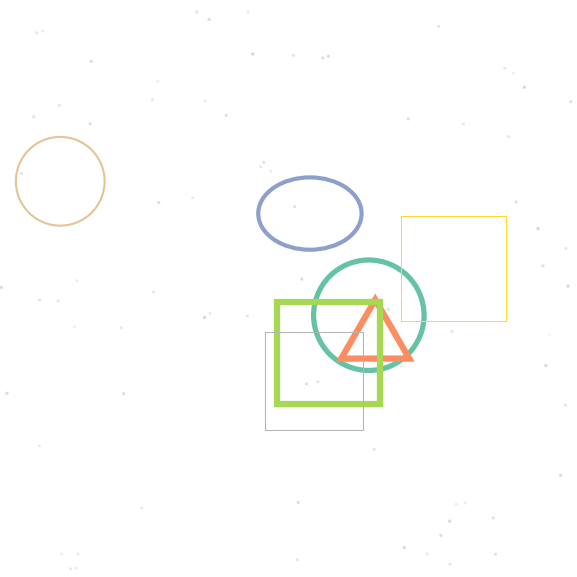[{"shape": "circle", "thickness": 2.5, "radius": 0.48, "center": [0.639, 0.453]}, {"shape": "triangle", "thickness": 3, "radius": 0.34, "center": [0.65, 0.412]}, {"shape": "oval", "thickness": 2, "radius": 0.45, "center": [0.537, 0.629]}, {"shape": "square", "thickness": 3, "radius": 0.44, "center": [0.569, 0.388]}, {"shape": "square", "thickness": 0.5, "radius": 0.46, "center": [0.785, 0.534]}, {"shape": "circle", "thickness": 1, "radius": 0.38, "center": [0.104, 0.685]}, {"shape": "square", "thickness": 0.5, "radius": 0.42, "center": [0.544, 0.339]}]